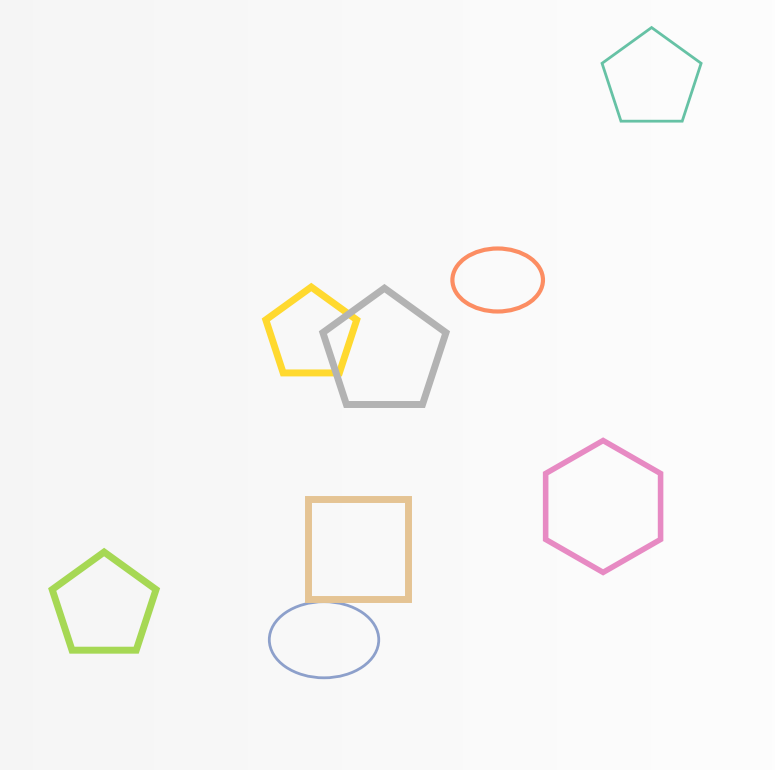[{"shape": "pentagon", "thickness": 1, "radius": 0.34, "center": [0.841, 0.897]}, {"shape": "oval", "thickness": 1.5, "radius": 0.29, "center": [0.642, 0.636]}, {"shape": "oval", "thickness": 1, "radius": 0.35, "center": [0.418, 0.169]}, {"shape": "hexagon", "thickness": 2, "radius": 0.43, "center": [0.778, 0.342]}, {"shape": "pentagon", "thickness": 2.5, "radius": 0.35, "center": [0.134, 0.213]}, {"shape": "pentagon", "thickness": 2.5, "radius": 0.31, "center": [0.402, 0.566]}, {"shape": "square", "thickness": 2.5, "radius": 0.32, "center": [0.462, 0.287]}, {"shape": "pentagon", "thickness": 2.5, "radius": 0.42, "center": [0.496, 0.542]}]